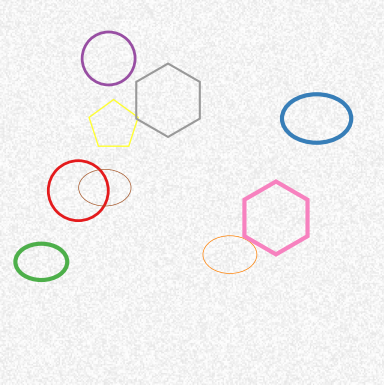[{"shape": "circle", "thickness": 2, "radius": 0.39, "center": [0.203, 0.505]}, {"shape": "oval", "thickness": 3, "radius": 0.45, "center": [0.822, 0.692]}, {"shape": "oval", "thickness": 3, "radius": 0.34, "center": [0.107, 0.32]}, {"shape": "circle", "thickness": 2, "radius": 0.34, "center": [0.282, 0.848]}, {"shape": "oval", "thickness": 0.5, "radius": 0.35, "center": [0.597, 0.339]}, {"shape": "pentagon", "thickness": 1, "radius": 0.33, "center": [0.295, 0.674]}, {"shape": "oval", "thickness": 0.5, "radius": 0.34, "center": [0.272, 0.513]}, {"shape": "hexagon", "thickness": 3, "radius": 0.47, "center": [0.717, 0.434]}, {"shape": "hexagon", "thickness": 1.5, "radius": 0.48, "center": [0.436, 0.74]}]